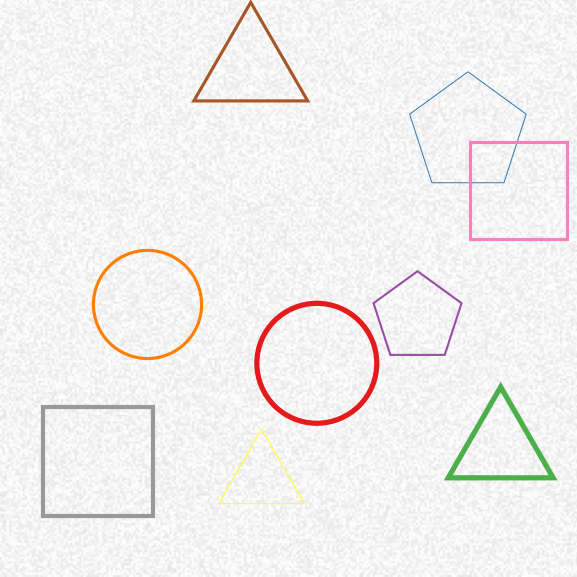[{"shape": "circle", "thickness": 2.5, "radius": 0.52, "center": [0.549, 0.37]}, {"shape": "pentagon", "thickness": 0.5, "radius": 0.53, "center": [0.81, 0.769]}, {"shape": "triangle", "thickness": 2.5, "radius": 0.52, "center": [0.867, 0.224]}, {"shape": "pentagon", "thickness": 1, "radius": 0.4, "center": [0.723, 0.449]}, {"shape": "circle", "thickness": 1.5, "radius": 0.47, "center": [0.255, 0.472]}, {"shape": "triangle", "thickness": 0.5, "radius": 0.43, "center": [0.453, 0.17]}, {"shape": "triangle", "thickness": 1.5, "radius": 0.57, "center": [0.434, 0.881]}, {"shape": "square", "thickness": 1.5, "radius": 0.42, "center": [0.898, 0.669]}, {"shape": "square", "thickness": 2, "radius": 0.47, "center": [0.17, 0.2]}]